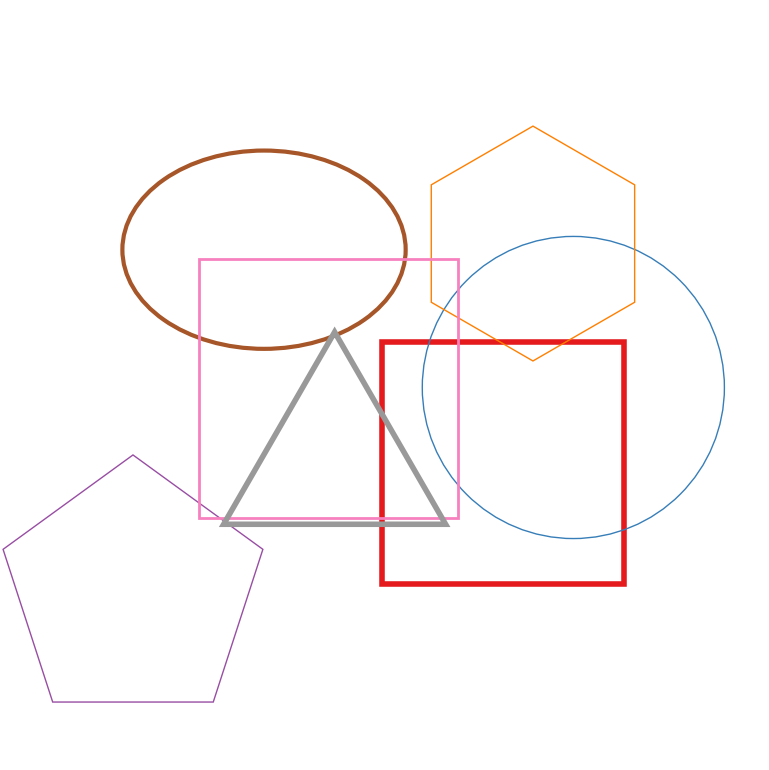[{"shape": "square", "thickness": 2, "radius": 0.79, "center": [0.653, 0.399]}, {"shape": "circle", "thickness": 0.5, "radius": 0.98, "center": [0.745, 0.497]}, {"shape": "pentagon", "thickness": 0.5, "radius": 0.89, "center": [0.173, 0.232]}, {"shape": "hexagon", "thickness": 0.5, "radius": 0.76, "center": [0.692, 0.684]}, {"shape": "oval", "thickness": 1.5, "radius": 0.92, "center": [0.343, 0.676]}, {"shape": "square", "thickness": 1, "radius": 0.84, "center": [0.426, 0.495]}, {"shape": "triangle", "thickness": 2, "radius": 0.83, "center": [0.435, 0.402]}]